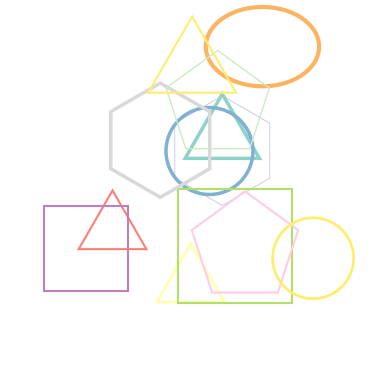[{"shape": "triangle", "thickness": 2.5, "radius": 0.56, "center": [0.577, 0.644]}, {"shape": "triangle", "thickness": 2, "radius": 0.51, "center": [0.495, 0.266]}, {"shape": "hexagon", "thickness": 0.5, "radius": 0.71, "center": [0.578, 0.609]}, {"shape": "triangle", "thickness": 1.5, "radius": 0.51, "center": [0.292, 0.404]}, {"shape": "circle", "thickness": 2.5, "radius": 0.56, "center": [0.544, 0.608]}, {"shape": "oval", "thickness": 3, "radius": 0.74, "center": [0.682, 0.879]}, {"shape": "square", "thickness": 1.5, "radius": 0.74, "center": [0.611, 0.36]}, {"shape": "pentagon", "thickness": 1.5, "radius": 0.73, "center": [0.636, 0.358]}, {"shape": "hexagon", "thickness": 2.5, "radius": 0.74, "center": [0.416, 0.636]}, {"shape": "square", "thickness": 1.5, "radius": 0.55, "center": [0.223, 0.354]}, {"shape": "pentagon", "thickness": 1, "radius": 0.71, "center": [0.565, 0.728]}, {"shape": "triangle", "thickness": 1.5, "radius": 0.66, "center": [0.499, 0.825]}, {"shape": "circle", "thickness": 2, "radius": 0.53, "center": [0.813, 0.329]}]